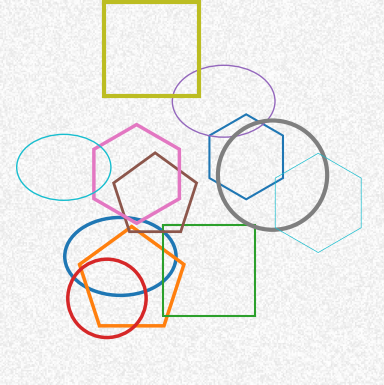[{"shape": "hexagon", "thickness": 1.5, "radius": 0.55, "center": [0.64, 0.593]}, {"shape": "oval", "thickness": 2.5, "radius": 0.72, "center": [0.313, 0.334]}, {"shape": "pentagon", "thickness": 2.5, "radius": 0.71, "center": [0.342, 0.269]}, {"shape": "square", "thickness": 1.5, "radius": 0.59, "center": [0.543, 0.297]}, {"shape": "circle", "thickness": 2.5, "radius": 0.51, "center": [0.278, 0.225]}, {"shape": "oval", "thickness": 1, "radius": 0.67, "center": [0.581, 0.737]}, {"shape": "pentagon", "thickness": 2, "radius": 0.57, "center": [0.403, 0.49]}, {"shape": "hexagon", "thickness": 2.5, "radius": 0.64, "center": [0.355, 0.548]}, {"shape": "circle", "thickness": 3, "radius": 0.71, "center": [0.708, 0.545]}, {"shape": "square", "thickness": 3, "radius": 0.62, "center": [0.393, 0.873]}, {"shape": "hexagon", "thickness": 0.5, "radius": 0.64, "center": [0.827, 0.473]}, {"shape": "oval", "thickness": 1, "radius": 0.61, "center": [0.166, 0.565]}]